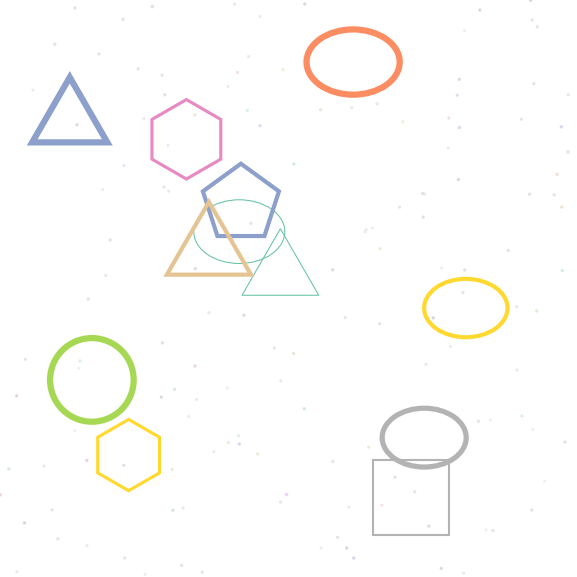[{"shape": "triangle", "thickness": 0.5, "radius": 0.38, "center": [0.486, 0.526]}, {"shape": "oval", "thickness": 0.5, "radius": 0.39, "center": [0.414, 0.598]}, {"shape": "oval", "thickness": 3, "radius": 0.4, "center": [0.611, 0.892]}, {"shape": "triangle", "thickness": 3, "radius": 0.38, "center": [0.121, 0.79]}, {"shape": "pentagon", "thickness": 2, "radius": 0.35, "center": [0.417, 0.646]}, {"shape": "hexagon", "thickness": 1.5, "radius": 0.34, "center": [0.323, 0.758]}, {"shape": "circle", "thickness": 3, "radius": 0.36, "center": [0.159, 0.341]}, {"shape": "oval", "thickness": 2, "radius": 0.36, "center": [0.807, 0.466]}, {"shape": "hexagon", "thickness": 1.5, "radius": 0.31, "center": [0.223, 0.211]}, {"shape": "triangle", "thickness": 2, "radius": 0.42, "center": [0.362, 0.566]}, {"shape": "square", "thickness": 1, "radius": 0.33, "center": [0.712, 0.138]}, {"shape": "oval", "thickness": 2.5, "radius": 0.36, "center": [0.735, 0.241]}]